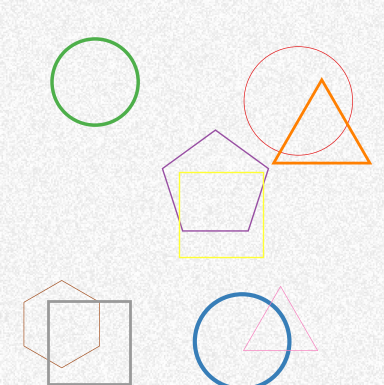[{"shape": "circle", "thickness": 0.5, "radius": 0.7, "center": [0.775, 0.738]}, {"shape": "circle", "thickness": 3, "radius": 0.61, "center": [0.629, 0.113]}, {"shape": "circle", "thickness": 2.5, "radius": 0.56, "center": [0.247, 0.787]}, {"shape": "pentagon", "thickness": 1, "radius": 0.72, "center": [0.56, 0.517]}, {"shape": "triangle", "thickness": 2, "radius": 0.72, "center": [0.836, 0.648]}, {"shape": "square", "thickness": 1, "radius": 0.55, "center": [0.574, 0.442]}, {"shape": "hexagon", "thickness": 0.5, "radius": 0.57, "center": [0.16, 0.158]}, {"shape": "triangle", "thickness": 0.5, "radius": 0.56, "center": [0.729, 0.145]}, {"shape": "square", "thickness": 2, "radius": 0.54, "center": [0.231, 0.111]}]